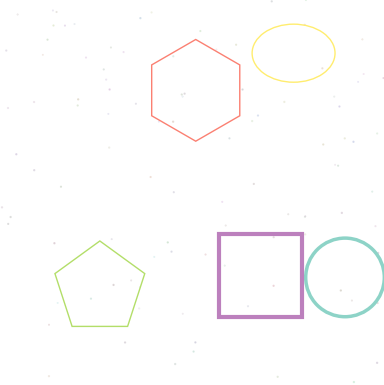[{"shape": "circle", "thickness": 2.5, "radius": 0.51, "center": [0.896, 0.279]}, {"shape": "hexagon", "thickness": 1, "radius": 0.66, "center": [0.508, 0.765]}, {"shape": "pentagon", "thickness": 1, "radius": 0.61, "center": [0.259, 0.251]}, {"shape": "square", "thickness": 3, "radius": 0.54, "center": [0.678, 0.285]}, {"shape": "oval", "thickness": 1, "radius": 0.54, "center": [0.763, 0.862]}]